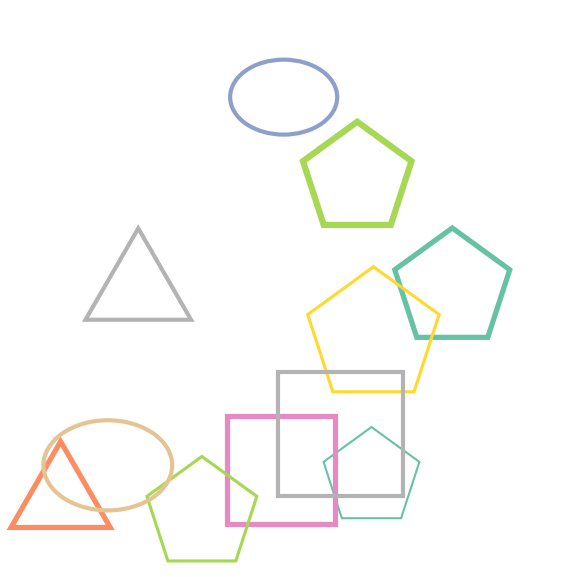[{"shape": "pentagon", "thickness": 2.5, "radius": 0.52, "center": [0.783, 0.5]}, {"shape": "pentagon", "thickness": 1, "radius": 0.44, "center": [0.643, 0.172]}, {"shape": "triangle", "thickness": 2.5, "radius": 0.5, "center": [0.105, 0.135]}, {"shape": "oval", "thickness": 2, "radius": 0.46, "center": [0.491, 0.831]}, {"shape": "square", "thickness": 2.5, "radius": 0.47, "center": [0.486, 0.186]}, {"shape": "pentagon", "thickness": 1.5, "radius": 0.5, "center": [0.35, 0.109]}, {"shape": "pentagon", "thickness": 3, "radius": 0.49, "center": [0.619, 0.69]}, {"shape": "pentagon", "thickness": 1.5, "radius": 0.6, "center": [0.647, 0.418]}, {"shape": "oval", "thickness": 2, "radius": 0.56, "center": [0.187, 0.193]}, {"shape": "square", "thickness": 2, "radius": 0.54, "center": [0.59, 0.248]}, {"shape": "triangle", "thickness": 2, "radius": 0.53, "center": [0.239, 0.498]}]